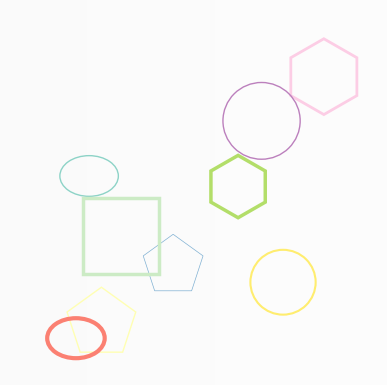[{"shape": "oval", "thickness": 1, "radius": 0.38, "center": [0.23, 0.543]}, {"shape": "pentagon", "thickness": 1, "radius": 0.47, "center": [0.262, 0.161]}, {"shape": "oval", "thickness": 3, "radius": 0.37, "center": [0.196, 0.122]}, {"shape": "pentagon", "thickness": 0.5, "radius": 0.41, "center": [0.447, 0.31]}, {"shape": "hexagon", "thickness": 2.5, "radius": 0.4, "center": [0.614, 0.515]}, {"shape": "hexagon", "thickness": 2, "radius": 0.49, "center": [0.836, 0.801]}, {"shape": "circle", "thickness": 1, "radius": 0.5, "center": [0.675, 0.686]}, {"shape": "square", "thickness": 2.5, "radius": 0.49, "center": [0.312, 0.386]}, {"shape": "circle", "thickness": 1.5, "radius": 0.42, "center": [0.73, 0.267]}]